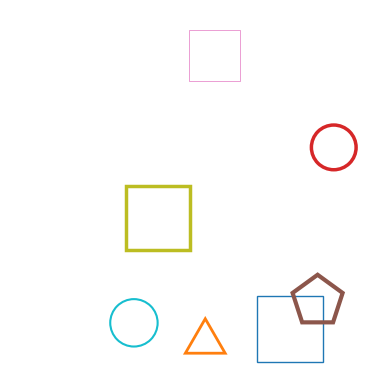[{"shape": "square", "thickness": 1, "radius": 0.43, "center": [0.754, 0.145]}, {"shape": "triangle", "thickness": 2, "radius": 0.3, "center": [0.533, 0.112]}, {"shape": "circle", "thickness": 2.5, "radius": 0.29, "center": [0.867, 0.617]}, {"shape": "pentagon", "thickness": 3, "radius": 0.34, "center": [0.825, 0.218]}, {"shape": "square", "thickness": 0.5, "radius": 0.33, "center": [0.557, 0.857]}, {"shape": "square", "thickness": 2.5, "radius": 0.42, "center": [0.411, 0.434]}, {"shape": "circle", "thickness": 1.5, "radius": 0.31, "center": [0.348, 0.161]}]